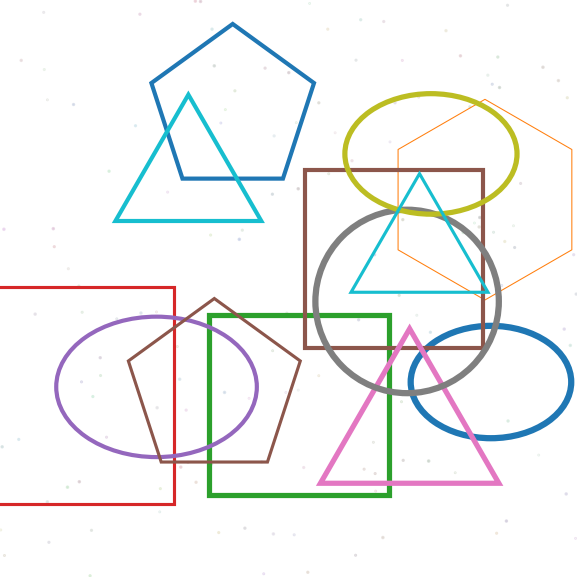[{"shape": "pentagon", "thickness": 2, "radius": 0.74, "center": [0.403, 0.81]}, {"shape": "oval", "thickness": 3, "radius": 0.69, "center": [0.85, 0.338]}, {"shape": "hexagon", "thickness": 0.5, "radius": 0.87, "center": [0.84, 0.653]}, {"shape": "square", "thickness": 2.5, "radius": 0.78, "center": [0.518, 0.298]}, {"shape": "square", "thickness": 1.5, "radius": 0.94, "center": [0.113, 0.314]}, {"shape": "oval", "thickness": 2, "radius": 0.87, "center": [0.271, 0.329]}, {"shape": "pentagon", "thickness": 1.5, "radius": 0.78, "center": [0.371, 0.326]}, {"shape": "square", "thickness": 2, "radius": 0.77, "center": [0.682, 0.55]}, {"shape": "triangle", "thickness": 2.5, "radius": 0.89, "center": [0.709, 0.252]}, {"shape": "circle", "thickness": 3, "radius": 0.79, "center": [0.705, 0.477]}, {"shape": "oval", "thickness": 2.5, "radius": 0.75, "center": [0.746, 0.733]}, {"shape": "triangle", "thickness": 1.5, "radius": 0.68, "center": [0.726, 0.562]}, {"shape": "triangle", "thickness": 2, "radius": 0.73, "center": [0.326, 0.689]}]